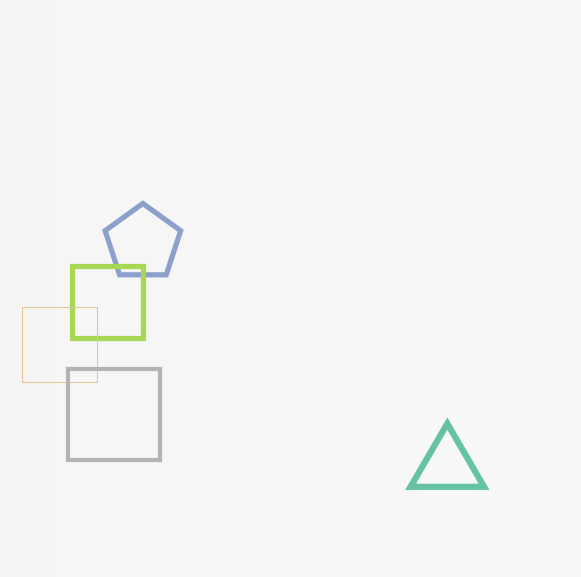[{"shape": "triangle", "thickness": 3, "radius": 0.36, "center": [0.77, 0.193]}, {"shape": "pentagon", "thickness": 2.5, "radius": 0.34, "center": [0.246, 0.579]}, {"shape": "square", "thickness": 2.5, "radius": 0.31, "center": [0.185, 0.476]}, {"shape": "square", "thickness": 0.5, "radius": 0.33, "center": [0.102, 0.403]}, {"shape": "square", "thickness": 2, "radius": 0.4, "center": [0.196, 0.282]}]